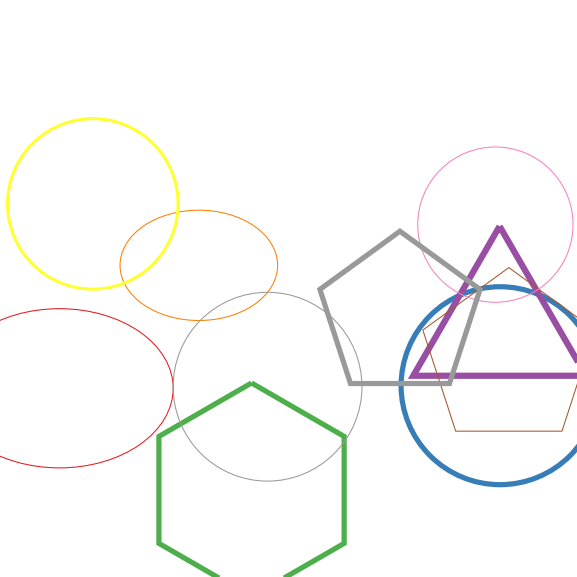[{"shape": "oval", "thickness": 0.5, "radius": 0.98, "center": [0.103, 0.327]}, {"shape": "circle", "thickness": 2.5, "radius": 0.86, "center": [0.866, 0.331]}, {"shape": "hexagon", "thickness": 2.5, "radius": 0.93, "center": [0.436, 0.151]}, {"shape": "triangle", "thickness": 3, "radius": 0.86, "center": [0.865, 0.435]}, {"shape": "oval", "thickness": 0.5, "radius": 0.68, "center": [0.344, 0.54]}, {"shape": "circle", "thickness": 1.5, "radius": 0.74, "center": [0.161, 0.646]}, {"shape": "pentagon", "thickness": 0.5, "radius": 0.78, "center": [0.881, 0.379]}, {"shape": "circle", "thickness": 0.5, "radius": 0.67, "center": [0.858, 0.61]}, {"shape": "pentagon", "thickness": 2.5, "radius": 0.73, "center": [0.693, 0.453]}, {"shape": "circle", "thickness": 0.5, "radius": 0.82, "center": [0.463, 0.33]}]